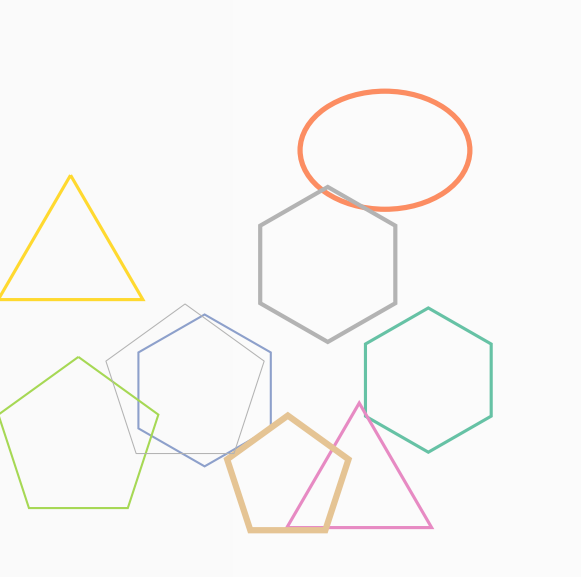[{"shape": "hexagon", "thickness": 1.5, "radius": 0.62, "center": [0.737, 0.341]}, {"shape": "oval", "thickness": 2.5, "radius": 0.73, "center": [0.662, 0.739]}, {"shape": "hexagon", "thickness": 1, "radius": 0.66, "center": [0.352, 0.323]}, {"shape": "triangle", "thickness": 1.5, "radius": 0.72, "center": [0.618, 0.157]}, {"shape": "pentagon", "thickness": 1, "radius": 0.72, "center": [0.135, 0.236]}, {"shape": "triangle", "thickness": 1.5, "radius": 0.72, "center": [0.121, 0.552]}, {"shape": "pentagon", "thickness": 3, "radius": 0.55, "center": [0.495, 0.17]}, {"shape": "pentagon", "thickness": 0.5, "radius": 0.72, "center": [0.318, 0.33]}, {"shape": "hexagon", "thickness": 2, "radius": 0.67, "center": [0.564, 0.541]}]